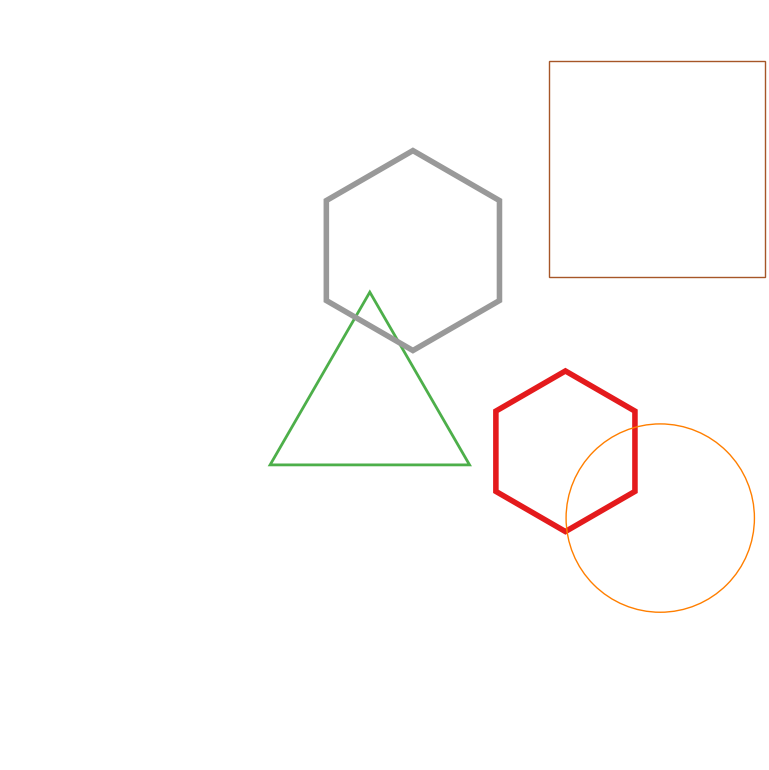[{"shape": "hexagon", "thickness": 2, "radius": 0.52, "center": [0.734, 0.414]}, {"shape": "triangle", "thickness": 1, "radius": 0.75, "center": [0.48, 0.471]}, {"shape": "circle", "thickness": 0.5, "radius": 0.61, "center": [0.857, 0.327]}, {"shape": "square", "thickness": 0.5, "radius": 0.7, "center": [0.853, 0.78]}, {"shape": "hexagon", "thickness": 2, "radius": 0.65, "center": [0.536, 0.675]}]